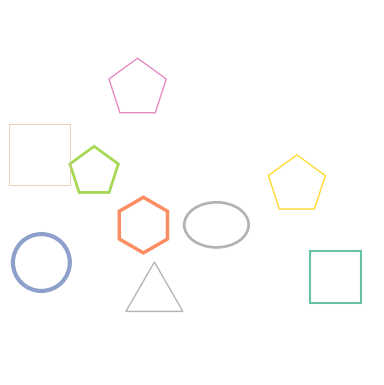[{"shape": "square", "thickness": 1.5, "radius": 0.33, "center": [0.872, 0.28]}, {"shape": "hexagon", "thickness": 2.5, "radius": 0.36, "center": [0.372, 0.415]}, {"shape": "circle", "thickness": 3, "radius": 0.37, "center": [0.107, 0.318]}, {"shape": "pentagon", "thickness": 1, "radius": 0.39, "center": [0.357, 0.771]}, {"shape": "pentagon", "thickness": 2, "radius": 0.33, "center": [0.244, 0.554]}, {"shape": "pentagon", "thickness": 1, "radius": 0.39, "center": [0.771, 0.52]}, {"shape": "square", "thickness": 0.5, "radius": 0.4, "center": [0.103, 0.598]}, {"shape": "triangle", "thickness": 1, "radius": 0.43, "center": [0.401, 0.234]}, {"shape": "oval", "thickness": 2, "radius": 0.42, "center": [0.562, 0.416]}]